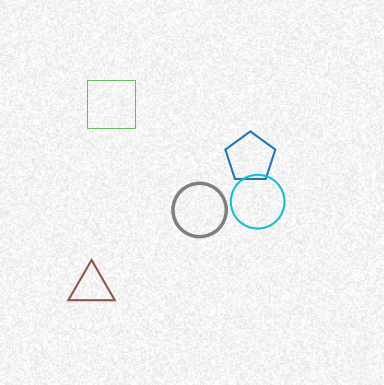[{"shape": "pentagon", "thickness": 1.5, "radius": 0.34, "center": [0.65, 0.59]}, {"shape": "square", "thickness": 0.5, "radius": 0.32, "center": [0.288, 0.73]}, {"shape": "triangle", "thickness": 1.5, "radius": 0.35, "center": [0.238, 0.255]}, {"shape": "circle", "thickness": 2.5, "radius": 0.35, "center": [0.518, 0.455]}, {"shape": "circle", "thickness": 1.5, "radius": 0.35, "center": [0.669, 0.476]}]